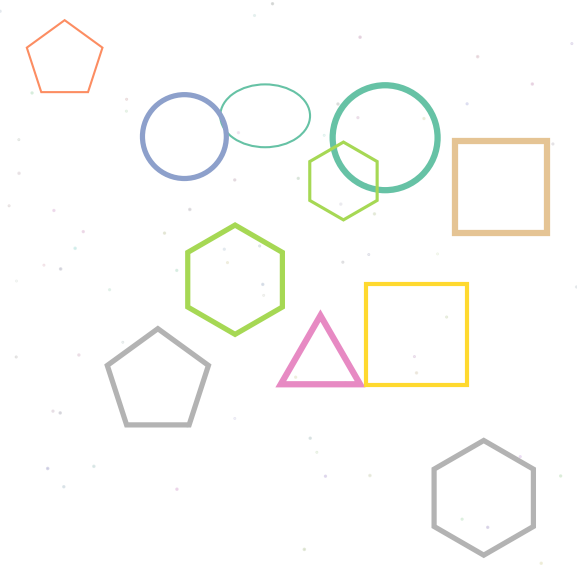[{"shape": "circle", "thickness": 3, "radius": 0.45, "center": [0.667, 0.761]}, {"shape": "oval", "thickness": 1, "radius": 0.39, "center": [0.459, 0.799]}, {"shape": "pentagon", "thickness": 1, "radius": 0.34, "center": [0.112, 0.895]}, {"shape": "circle", "thickness": 2.5, "radius": 0.36, "center": [0.319, 0.763]}, {"shape": "triangle", "thickness": 3, "radius": 0.4, "center": [0.555, 0.373]}, {"shape": "hexagon", "thickness": 1.5, "radius": 0.34, "center": [0.595, 0.686]}, {"shape": "hexagon", "thickness": 2.5, "radius": 0.47, "center": [0.407, 0.515]}, {"shape": "square", "thickness": 2, "radius": 0.44, "center": [0.721, 0.42]}, {"shape": "square", "thickness": 3, "radius": 0.4, "center": [0.868, 0.675]}, {"shape": "pentagon", "thickness": 2.5, "radius": 0.46, "center": [0.273, 0.338]}, {"shape": "hexagon", "thickness": 2.5, "radius": 0.5, "center": [0.838, 0.137]}]